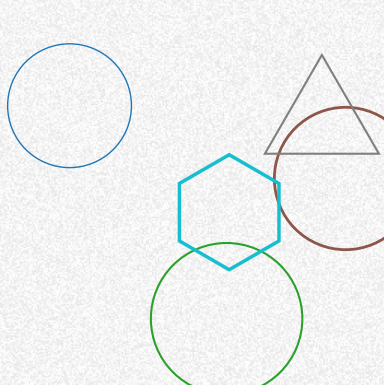[{"shape": "circle", "thickness": 1, "radius": 0.8, "center": [0.181, 0.725]}, {"shape": "circle", "thickness": 1.5, "radius": 0.98, "center": [0.589, 0.172]}, {"shape": "circle", "thickness": 2, "radius": 0.92, "center": [0.898, 0.536]}, {"shape": "triangle", "thickness": 1.5, "radius": 0.86, "center": [0.836, 0.686]}, {"shape": "hexagon", "thickness": 2.5, "radius": 0.75, "center": [0.595, 0.449]}]